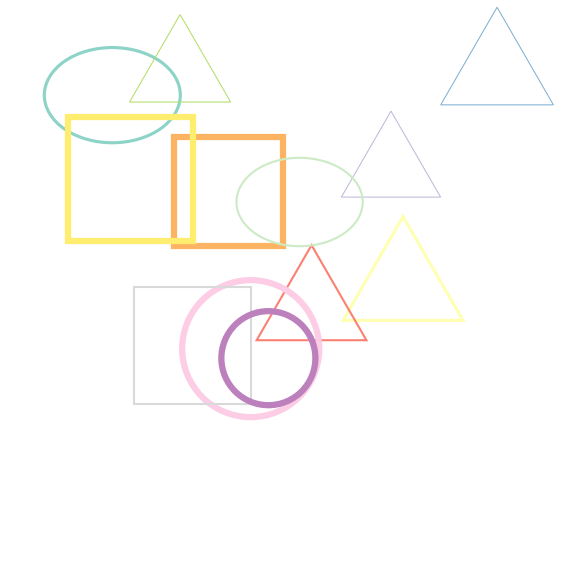[{"shape": "oval", "thickness": 1.5, "radius": 0.59, "center": [0.194, 0.834]}, {"shape": "triangle", "thickness": 1.5, "radius": 0.6, "center": [0.698, 0.504]}, {"shape": "triangle", "thickness": 0.5, "radius": 0.5, "center": [0.677, 0.707]}, {"shape": "triangle", "thickness": 1, "radius": 0.55, "center": [0.539, 0.465]}, {"shape": "triangle", "thickness": 0.5, "radius": 0.56, "center": [0.861, 0.874]}, {"shape": "square", "thickness": 3, "radius": 0.47, "center": [0.396, 0.667]}, {"shape": "triangle", "thickness": 0.5, "radius": 0.51, "center": [0.312, 0.873]}, {"shape": "circle", "thickness": 3, "radius": 0.59, "center": [0.434, 0.395]}, {"shape": "square", "thickness": 1, "radius": 0.51, "center": [0.334, 0.401]}, {"shape": "circle", "thickness": 3, "radius": 0.41, "center": [0.465, 0.379]}, {"shape": "oval", "thickness": 1, "radius": 0.55, "center": [0.519, 0.649]}, {"shape": "square", "thickness": 3, "radius": 0.54, "center": [0.226, 0.689]}]